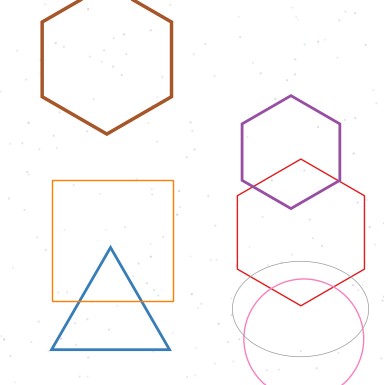[{"shape": "hexagon", "thickness": 1, "radius": 0.95, "center": [0.782, 0.396]}, {"shape": "triangle", "thickness": 2, "radius": 0.88, "center": [0.287, 0.18]}, {"shape": "hexagon", "thickness": 2, "radius": 0.73, "center": [0.756, 0.605]}, {"shape": "square", "thickness": 1, "radius": 0.78, "center": [0.292, 0.376]}, {"shape": "hexagon", "thickness": 2.5, "radius": 0.97, "center": [0.278, 0.846]}, {"shape": "circle", "thickness": 1, "radius": 0.78, "center": [0.789, 0.12]}, {"shape": "oval", "thickness": 0.5, "radius": 0.89, "center": [0.781, 0.197]}]